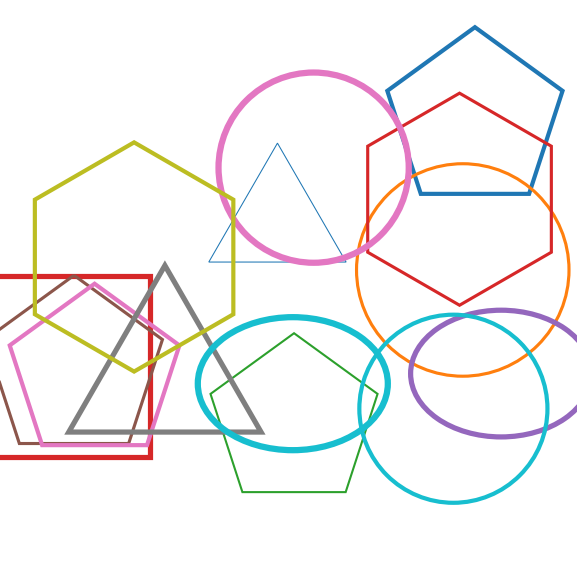[{"shape": "pentagon", "thickness": 2, "radius": 0.8, "center": [0.822, 0.793]}, {"shape": "triangle", "thickness": 0.5, "radius": 0.69, "center": [0.48, 0.614]}, {"shape": "circle", "thickness": 1.5, "radius": 0.92, "center": [0.801, 0.532]}, {"shape": "pentagon", "thickness": 1, "radius": 0.76, "center": [0.509, 0.27]}, {"shape": "hexagon", "thickness": 1.5, "radius": 0.92, "center": [0.796, 0.654]}, {"shape": "square", "thickness": 2.5, "radius": 0.78, "center": [0.103, 0.365]}, {"shape": "oval", "thickness": 2.5, "radius": 0.78, "center": [0.868, 0.352]}, {"shape": "pentagon", "thickness": 1.5, "radius": 0.81, "center": [0.128, 0.361]}, {"shape": "circle", "thickness": 3, "radius": 0.82, "center": [0.543, 0.709]}, {"shape": "pentagon", "thickness": 2, "radius": 0.77, "center": [0.164, 0.353]}, {"shape": "triangle", "thickness": 2.5, "radius": 0.96, "center": [0.286, 0.347]}, {"shape": "hexagon", "thickness": 2, "radius": 0.99, "center": [0.232, 0.554]}, {"shape": "oval", "thickness": 3, "radius": 0.82, "center": [0.507, 0.335]}, {"shape": "circle", "thickness": 2, "radius": 0.81, "center": [0.785, 0.291]}]